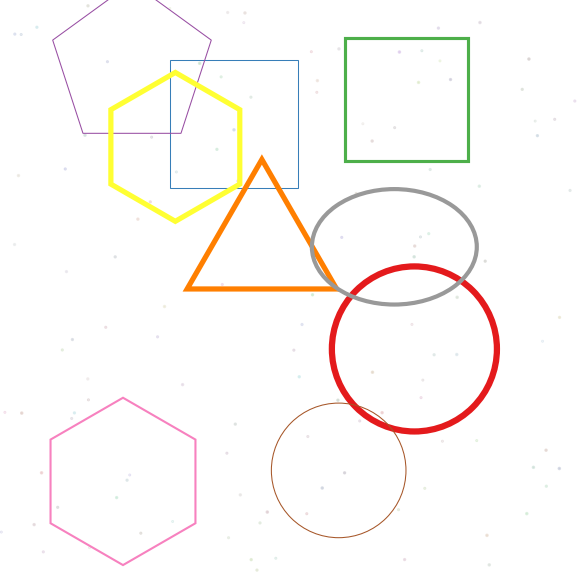[{"shape": "circle", "thickness": 3, "radius": 0.71, "center": [0.718, 0.395]}, {"shape": "square", "thickness": 0.5, "radius": 0.55, "center": [0.406, 0.784]}, {"shape": "square", "thickness": 1.5, "radius": 0.53, "center": [0.704, 0.827]}, {"shape": "pentagon", "thickness": 0.5, "radius": 0.72, "center": [0.229, 0.885]}, {"shape": "triangle", "thickness": 2.5, "radius": 0.75, "center": [0.453, 0.573]}, {"shape": "hexagon", "thickness": 2.5, "radius": 0.64, "center": [0.304, 0.745]}, {"shape": "circle", "thickness": 0.5, "radius": 0.58, "center": [0.586, 0.185]}, {"shape": "hexagon", "thickness": 1, "radius": 0.72, "center": [0.213, 0.166]}, {"shape": "oval", "thickness": 2, "radius": 0.71, "center": [0.683, 0.572]}]